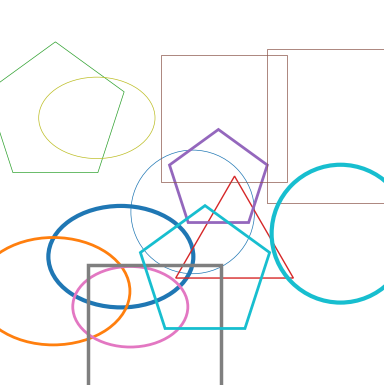[{"shape": "circle", "thickness": 0.5, "radius": 0.8, "center": [0.501, 0.45]}, {"shape": "oval", "thickness": 3, "radius": 0.94, "center": [0.314, 0.333]}, {"shape": "oval", "thickness": 2, "radius": 1.0, "center": [0.138, 0.244]}, {"shape": "pentagon", "thickness": 0.5, "radius": 0.94, "center": [0.144, 0.704]}, {"shape": "triangle", "thickness": 1, "radius": 0.88, "center": [0.609, 0.366]}, {"shape": "pentagon", "thickness": 2, "radius": 0.67, "center": [0.567, 0.53]}, {"shape": "square", "thickness": 0.5, "radius": 0.82, "center": [0.582, 0.693]}, {"shape": "square", "thickness": 0.5, "radius": 1.0, "center": [0.893, 0.673]}, {"shape": "oval", "thickness": 2, "radius": 0.75, "center": [0.338, 0.203]}, {"shape": "square", "thickness": 2.5, "radius": 0.87, "center": [0.402, 0.139]}, {"shape": "oval", "thickness": 0.5, "radius": 0.76, "center": [0.252, 0.694]}, {"shape": "circle", "thickness": 3, "radius": 0.9, "center": [0.885, 0.393]}, {"shape": "pentagon", "thickness": 2, "radius": 0.88, "center": [0.532, 0.29]}]